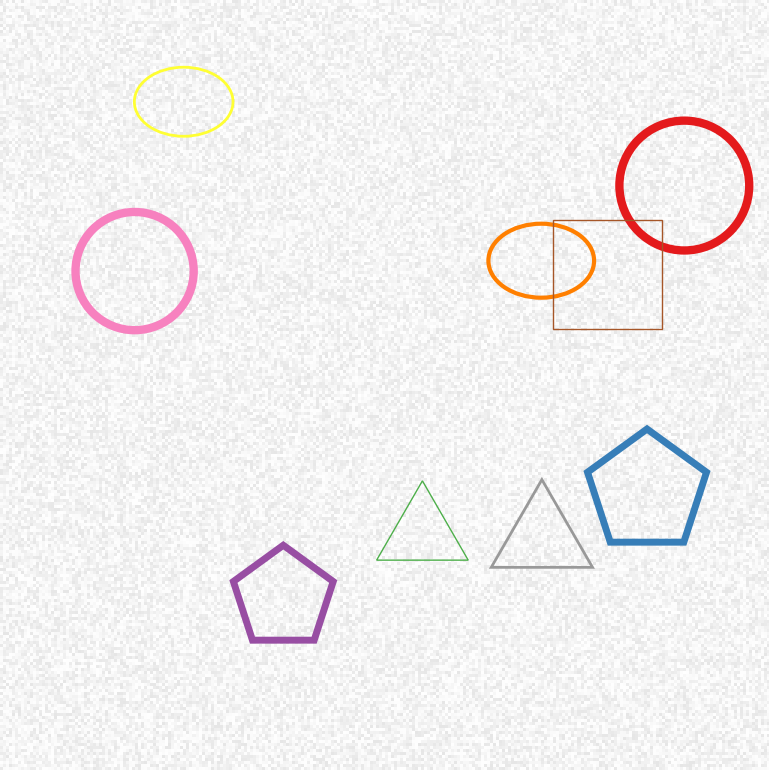[{"shape": "circle", "thickness": 3, "radius": 0.42, "center": [0.889, 0.759]}, {"shape": "pentagon", "thickness": 2.5, "radius": 0.41, "center": [0.84, 0.362]}, {"shape": "triangle", "thickness": 0.5, "radius": 0.34, "center": [0.549, 0.307]}, {"shape": "pentagon", "thickness": 2.5, "radius": 0.34, "center": [0.368, 0.224]}, {"shape": "oval", "thickness": 1.5, "radius": 0.34, "center": [0.703, 0.661]}, {"shape": "oval", "thickness": 1, "radius": 0.32, "center": [0.239, 0.868]}, {"shape": "square", "thickness": 0.5, "radius": 0.36, "center": [0.789, 0.643]}, {"shape": "circle", "thickness": 3, "radius": 0.38, "center": [0.175, 0.648]}, {"shape": "triangle", "thickness": 1, "radius": 0.38, "center": [0.704, 0.301]}]